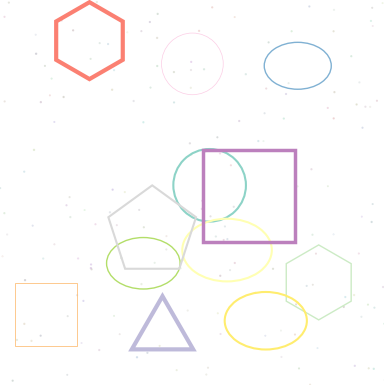[{"shape": "circle", "thickness": 1.5, "radius": 0.47, "center": [0.545, 0.519]}, {"shape": "oval", "thickness": 1.5, "radius": 0.58, "center": [0.59, 0.35]}, {"shape": "triangle", "thickness": 3, "radius": 0.46, "center": [0.422, 0.139]}, {"shape": "hexagon", "thickness": 3, "radius": 0.5, "center": [0.232, 0.894]}, {"shape": "oval", "thickness": 1, "radius": 0.44, "center": [0.773, 0.829]}, {"shape": "square", "thickness": 0.5, "radius": 0.41, "center": [0.12, 0.183]}, {"shape": "oval", "thickness": 1, "radius": 0.48, "center": [0.372, 0.316]}, {"shape": "circle", "thickness": 0.5, "radius": 0.4, "center": [0.5, 0.834]}, {"shape": "pentagon", "thickness": 1.5, "radius": 0.6, "center": [0.395, 0.399]}, {"shape": "square", "thickness": 2.5, "radius": 0.6, "center": [0.648, 0.491]}, {"shape": "hexagon", "thickness": 1, "radius": 0.49, "center": [0.828, 0.266]}, {"shape": "oval", "thickness": 1.5, "radius": 0.53, "center": [0.69, 0.167]}]